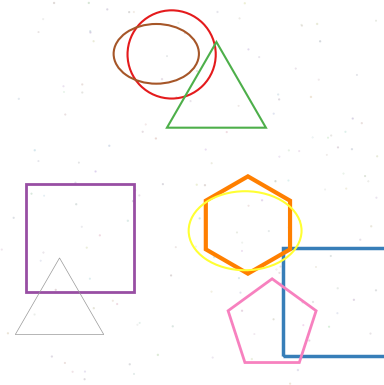[{"shape": "circle", "thickness": 1.5, "radius": 0.57, "center": [0.446, 0.859]}, {"shape": "square", "thickness": 2.5, "radius": 0.71, "center": [0.876, 0.216]}, {"shape": "triangle", "thickness": 1.5, "radius": 0.74, "center": [0.562, 0.743]}, {"shape": "square", "thickness": 2, "radius": 0.7, "center": [0.207, 0.383]}, {"shape": "hexagon", "thickness": 3, "radius": 0.63, "center": [0.644, 0.416]}, {"shape": "oval", "thickness": 1.5, "radius": 0.73, "center": [0.637, 0.401]}, {"shape": "oval", "thickness": 1.5, "radius": 0.55, "center": [0.406, 0.86]}, {"shape": "pentagon", "thickness": 2, "radius": 0.6, "center": [0.707, 0.156]}, {"shape": "triangle", "thickness": 0.5, "radius": 0.66, "center": [0.155, 0.197]}]